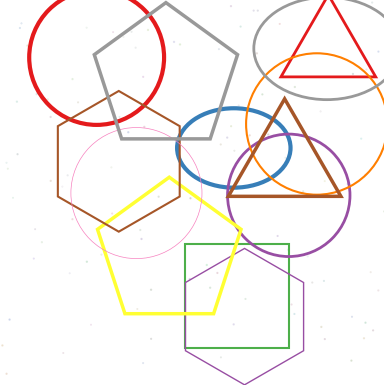[{"shape": "circle", "thickness": 3, "radius": 0.88, "center": [0.251, 0.851]}, {"shape": "triangle", "thickness": 2, "radius": 0.71, "center": [0.853, 0.871]}, {"shape": "oval", "thickness": 3, "radius": 0.74, "center": [0.607, 0.616]}, {"shape": "square", "thickness": 1.5, "radius": 0.67, "center": [0.615, 0.231]}, {"shape": "circle", "thickness": 2, "radius": 0.8, "center": [0.75, 0.493]}, {"shape": "hexagon", "thickness": 1, "radius": 0.89, "center": [0.635, 0.178]}, {"shape": "circle", "thickness": 1.5, "radius": 0.92, "center": [0.823, 0.678]}, {"shape": "pentagon", "thickness": 2.5, "radius": 0.98, "center": [0.44, 0.344]}, {"shape": "triangle", "thickness": 2.5, "radius": 0.84, "center": [0.739, 0.574]}, {"shape": "hexagon", "thickness": 1.5, "radius": 0.91, "center": [0.309, 0.581]}, {"shape": "circle", "thickness": 0.5, "radius": 0.85, "center": [0.354, 0.499]}, {"shape": "pentagon", "thickness": 2.5, "radius": 0.98, "center": [0.431, 0.798]}, {"shape": "oval", "thickness": 2, "radius": 0.95, "center": [0.849, 0.874]}]